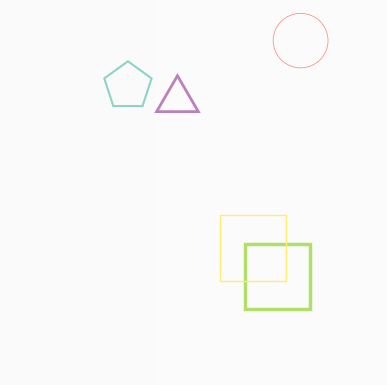[{"shape": "pentagon", "thickness": 1.5, "radius": 0.32, "center": [0.33, 0.777]}, {"shape": "circle", "thickness": 0.5, "radius": 0.35, "center": [0.776, 0.895]}, {"shape": "square", "thickness": 2.5, "radius": 0.42, "center": [0.717, 0.281]}, {"shape": "triangle", "thickness": 2, "radius": 0.31, "center": [0.458, 0.741]}, {"shape": "square", "thickness": 1, "radius": 0.42, "center": [0.653, 0.356]}]